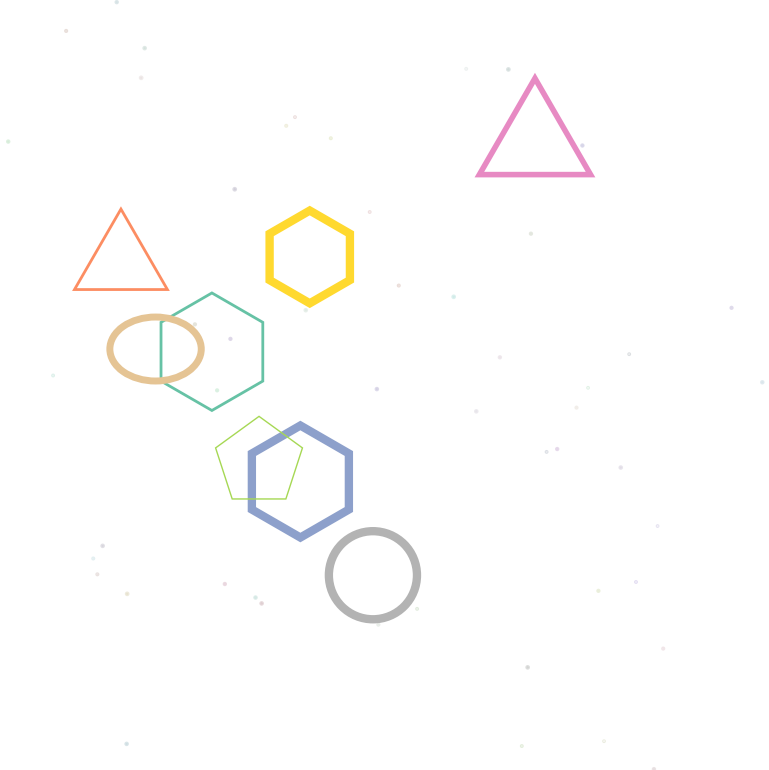[{"shape": "hexagon", "thickness": 1, "radius": 0.38, "center": [0.275, 0.543]}, {"shape": "triangle", "thickness": 1, "radius": 0.35, "center": [0.157, 0.659]}, {"shape": "hexagon", "thickness": 3, "radius": 0.36, "center": [0.39, 0.375]}, {"shape": "triangle", "thickness": 2, "radius": 0.42, "center": [0.695, 0.815]}, {"shape": "pentagon", "thickness": 0.5, "radius": 0.3, "center": [0.336, 0.4]}, {"shape": "hexagon", "thickness": 3, "radius": 0.3, "center": [0.402, 0.666]}, {"shape": "oval", "thickness": 2.5, "radius": 0.3, "center": [0.202, 0.547]}, {"shape": "circle", "thickness": 3, "radius": 0.29, "center": [0.484, 0.253]}]